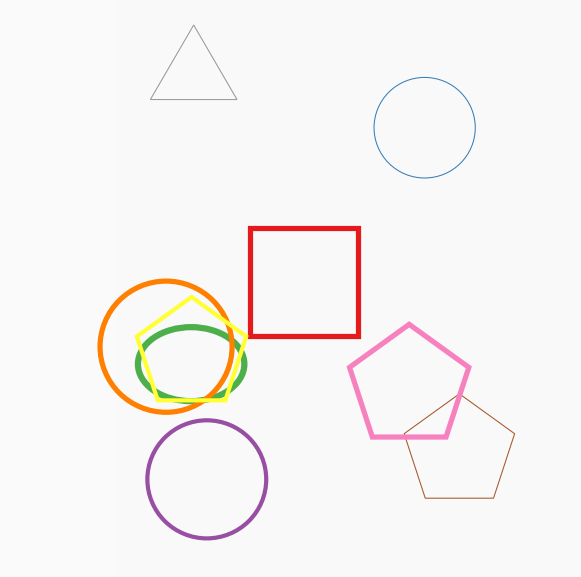[{"shape": "square", "thickness": 2.5, "radius": 0.47, "center": [0.523, 0.511]}, {"shape": "circle", "thickness": 0.5, "radius": 0.44, "center": [0.731, 0.778]}, {"shape": "oval", "thickness": 3, "radius": 0.46, "center": [0.329, 0.369]}, {"shape": "circle", "thickness": 2, "radius": 0.51, "center": [0.356, 0.169]}, {"shape": "circle", "thickness": 2.5, "radius": 0.57, "center": [0.286, 0.399]}, {"shape": "pentagon", "thickness": 2, "radius": 0.49, "center": [0.33, 0.386]}, {"shape": "pentagon", "thickness": 0.5, "radius": 0.5, "center": [0.79, 0.217]}, {"shape": "pentagon", "thickness": 2.5, "radius": 0.54, "center": [0.704, 0.33]}, {"shape": "triangle", "thickness": 0.5, "radius": 0.43, "center": [0.333, 0.87]}]